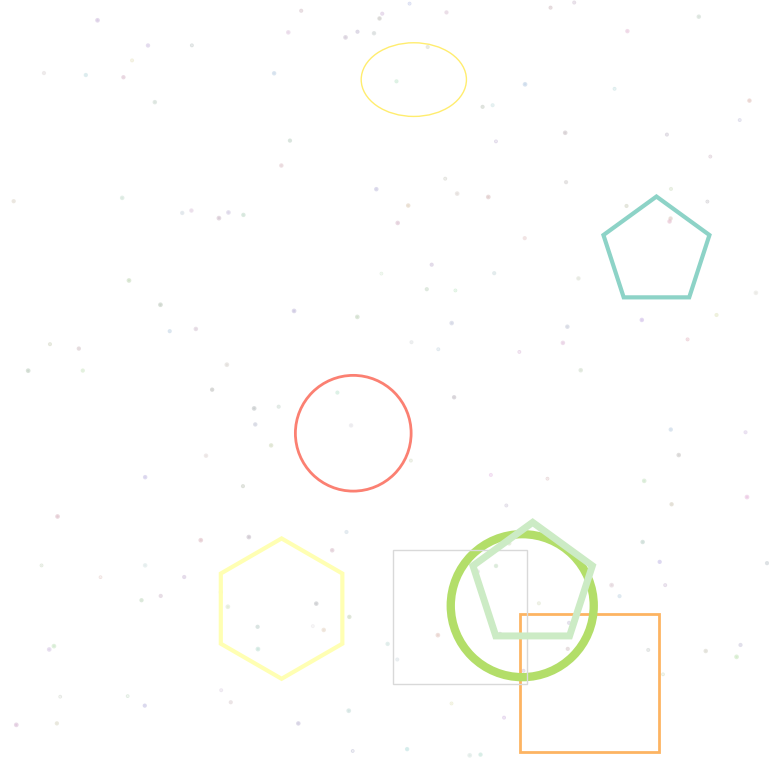[{"shape": "pentagon", "thickness": 1.5, "radius": 0.36, "center": [0.853, 0.672]}, {"shape": "hexagon", "thickness": 1.5, "radius": 0.46, "center": [0.366, 0.21]}, {"shape": "circle", "thickness": 1, "radius": 0.38, "center": [0.459, 0.437]}, {"shape": "square", "thickness": 1, "radius": 0.45, "center": [0.765, 0.113]}, {"shape": "circle", "thickness": 3, "radius": 0.46, "center": [0.678, 0.213]}, {"shape": "square", "thickness": 0.5, "radius": 0.43, "center": [0.597, 0.199]}, {"shape": "pentagon", "thickness": 2.5, "radius": 0.41, "center": [0.692, 0.24]}, {"shape": "oval", "thickness": 0.5, "radius": 0.34, "center": [0.537, 0.897]}]